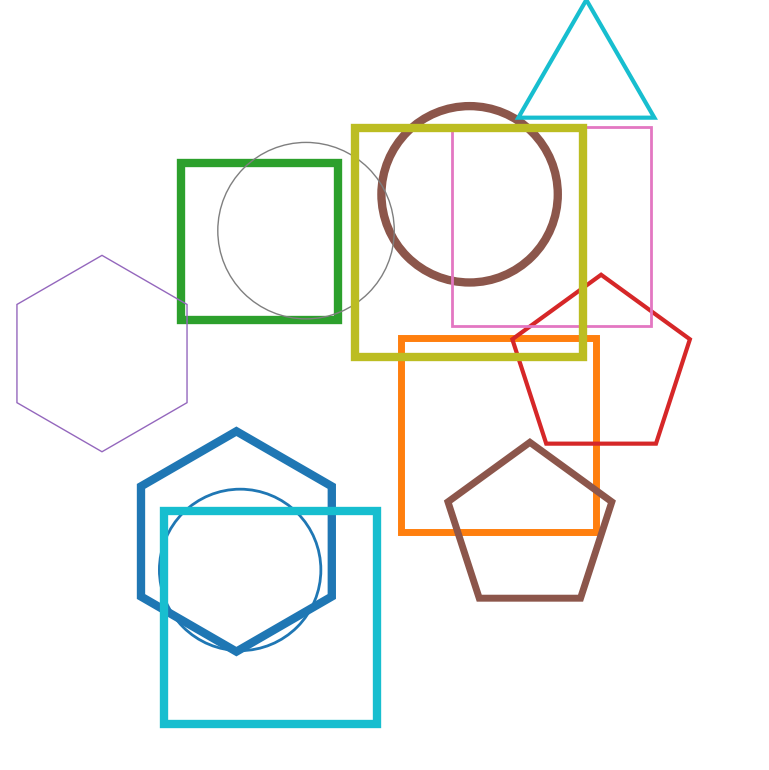[{"shape": "hexagon", "thickness": 3, "radius": 0.72, "center": [0.307, 0.297]}, {"shape": "circle", "thickness": 1, "radius": 0.52, "center": [0.312, 0.26]}, {"shape": "square", "thickness": 2.5, "radius": 0.63, "center": [0.648, 0.435]}, {"shape": "square", "thickness": 3, "radius": 0.51, "center": [0.337, 0.686]}, {"shape": "pentagon", "thickness": 1.5, "radius": 0.61, "center": [0.781, 0.522]}, {"shape": "hexagon", "thickness": 0.5, "radius": 0.64, "center": [0.132, 0.541]}, {"shape": "pentagon", "thickness": 2.5, "radius": 0.56, "center": [0.688, 0.314]}, {"shape": "circle", "thickness": 3, "radius": 0.57, "center": [0.61, 0.748]}, {"shape": "square", "thickness": 1, "radius": 0.65, "center": [0.717, 0.706]}, {"shape": "circle", "thickness": 0.5, "radius": 0.57, "center": [0.397, 0.7]}, {"shape": "square", "thickness": 3, "radius": 0.74, "center": [0.61, 0.685]}, {"shape": "triangle", "thickness": 1.5, "radius": 0.51, "center": [0.761, 0.898]}, {"shape": "square", "thickness": 3, "radius": 0.69, "center": [0.351, 0.198]}]